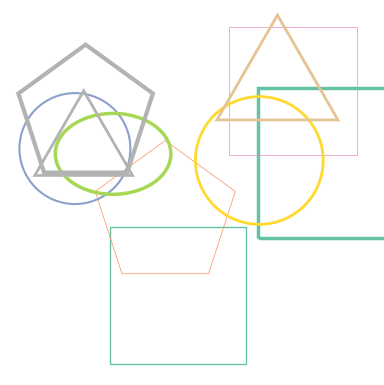[{"shape": "square", "thickness": 1, "radius": 0.88, "center": [0.462, 0.232]}, {"shape": "square", "thickness": 2.5, "radius": 0.97, "center": [0.864, 0.577]}, {"shape": "pentagon", "thickness": 0.5, "radius": 0.96, "center": [0.429, 0.444]}, {"shape": "circle", "thickness": 1.5, "radius": 0.72, "center": [0.195, 0.614]}, {"shape": "square", "thickness": 0.5, "radius": 0.83, "center": [0.761, 0.764]}, {"shape": "oval", "thickness": 2.5, "radius": 0.75, "center": [0.294, 0.6]}, {"shape": "circle", "thickness": 2, "radius": 0.83, "center": [0.674, 0.583]}, {"shape": "triangle", "thickness": 2, "radius": 0.91, "center": [0.721, 0.779]}, {"shape": "pentagon", "thickness": 3, "radius": 0.92, "center": [0.222, 0.7]}, {"shape": "triangle", "thickness": 2, "radius": 0.73, "center": [0.217, 0.618]}]